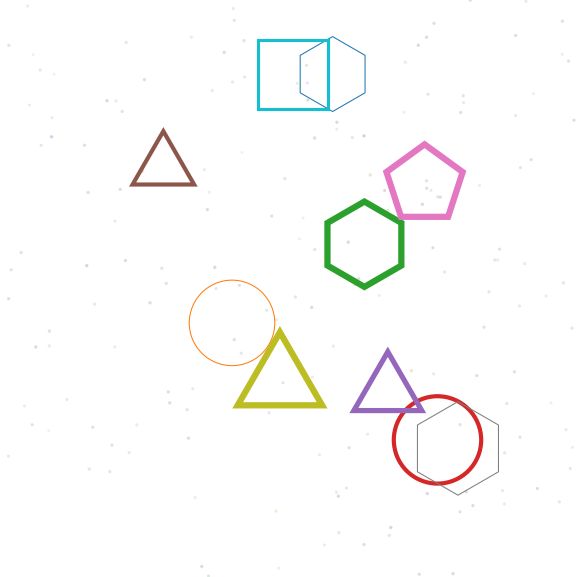[{"shape": "hexagon", "thickness": 0.5, "radius": 0.32, "center": [0.576, 0.871]}, {"shape": "circle", "thickness": 0.5, "radius": 0.37, "center": [0.402, 0.44]}, {"shape": "hexagon", "thickness": 3, "radius": 0.37, "center": [0.631, 0.576]}, {"shape": "circle", "thickness": 2, "radius": 0.38, "center": [0.758, 0.237]}, {"shape": "triangle", "thickness": 2.5, "radius": 0.34, "center": [0.672, 0.322]}, {"shape": "triangle", "thickness": 2, "radius": 0.31, "center": [0.283, 0.71]}, {"shape": "pentagon", "thickness": 3, "radius": 0.35, "center": [0.735, 0.68]}, {"shape": "hexagon", "thickness": 0.5, "radius": 0.41, "center": [0.793, 0.223]}, {"shape": "triangle", "thickness": 3, "radius": 0.42, "center": [0.485, 0.339]}, {"shape": "square", "thickness": 1.5, "radius": 0.3, "center": [0.508, 0.87]}]